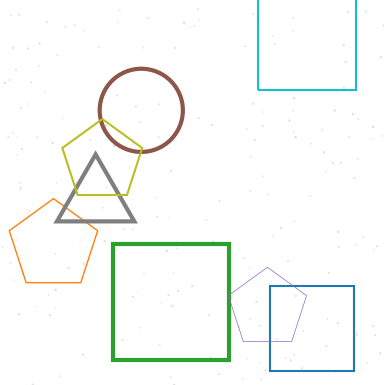[{"shape": "square", "thickness": 1.5, "radius": 0.55, "center": [0.81, 0.147]}, {"shape": "pentagon", "thickness": 1, "radius": 0.6, "center": [0.139, 0.363]}, {"shape": "square", "thickness": 3, "radius": 0.75, "center": [0.444, 0.216]}, {"shape": "pentagon", "thickness": 0.5, "radius": 0.53, "center": [0.695, 0.199]}, {"shape": "circle", "thickness": 3, "radius": 0.54, "center": [0.367, 0.713]}, {"shape": "triangle", "thickness": 3, "radius": 0.58, "center": [0.248, 0.483]}, {"shape": "pentagon", "thickness": 1.5, "radius": 0.55, "center": [0.266, 0.582]}, {"shape": "square", "thickness": 1.5, "radius": 0.64, "center": [0.797, 0.894]}]